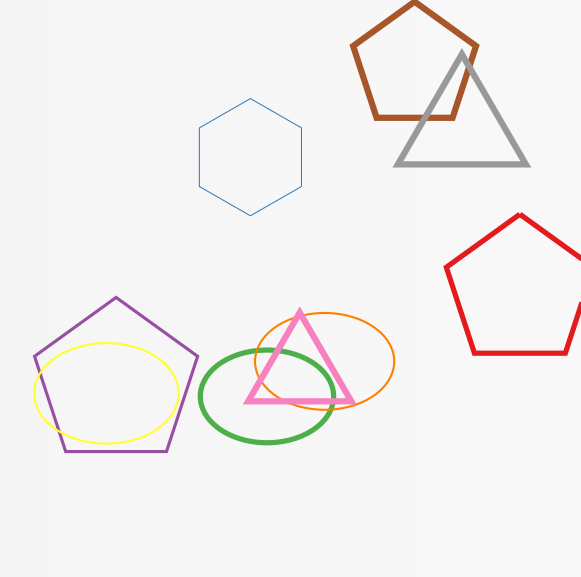[{"shape": "pentagon", "thickness": 2.5, "radius": 0.67, "center": [0.894, 0.495]}, {"shape": "hexagon", "thickness": 0.5, "radius": 0.51, "center": [0.431, 0.727]}, {"shape": "oval", "thickness": 2.5, "radius": 0.57, "center": [0.459, 0.313]}, {"shape": "pentagon", "thickness": 1.5, "radius": 0.74, "center": [0.2, 0.337]}, {"shape": "oval", "thickness": 1, "radius": 0.6, "center": [0.559, 0.373]}, {"shape": "oval", "thickness": 1, "radius": 0.62, "center": [0.183, 0.318]}, {"shape": "pentagon", "thickness": 3, "radius": 0.56, "center": [0.713, 0.885]}, {"shape": "triangle", "thickness": 3, "radius": 0.51, "center": [0.516, 0.355]}, {"shape": "triangle", "thickness": 3, "radius": 0.64, "center": [0.795, 0.778]}]